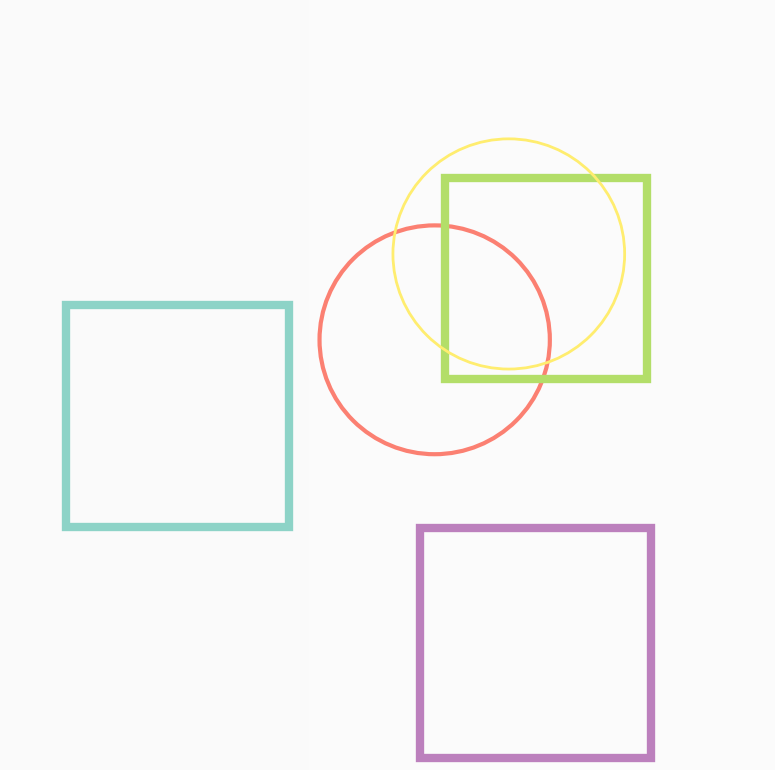[{"shape": "square", "thickness": 3, "radius": 0.72, "center": [0.229, 0.46]}, {"shape": "circle", "thickness": 1.5, "radius": 0.74, "center": [0.561, 0.559]}, {"shape": "square", "thickness": 3, "radius": 0.65, "center": [0.705, 0.639]}, {"shape": "square", "thickness": 3, "radius": 0.75, "center": [0.691, 0.165]}, {"shape": "circle", "thickness": 1, "radius": 0.75, "center": [0.657, 0.67]}]